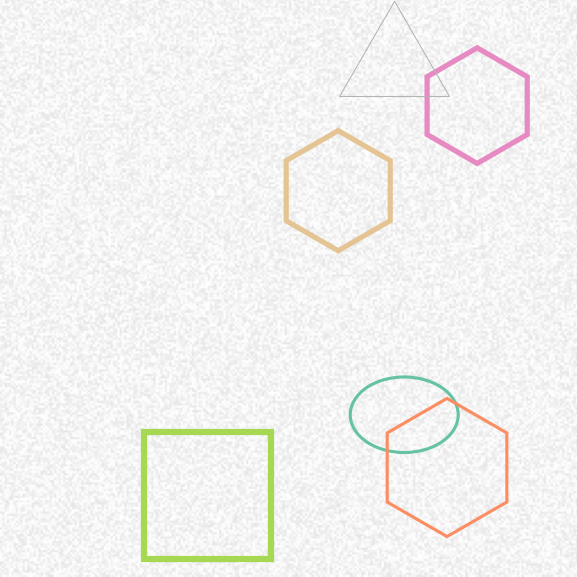[{"shape": "oval", "thickness": 1.5, "radius": 0.47, "center": [0.7, 0.281]}, {"shape": "hexagon", "thickness": 1.5, "radius": 0.6, "center": [0.774, 0.19]}, {"shape": "hexagon", "thickness": 2.5, "radius": 0.5, "center": [0.826, 0.816]}, {"shape": "square", "thickness": 3, "radius": 0.55, "center": [0.359, 0.141]}, {"shape": "hexagon", "thickness": 2.5, "radius": 0.52, "center": [0.586, 0.669]}, {"shape": "triangle", "thickness": 0.5, "radius": 0.55, "center": [0.683, 0.887]}]